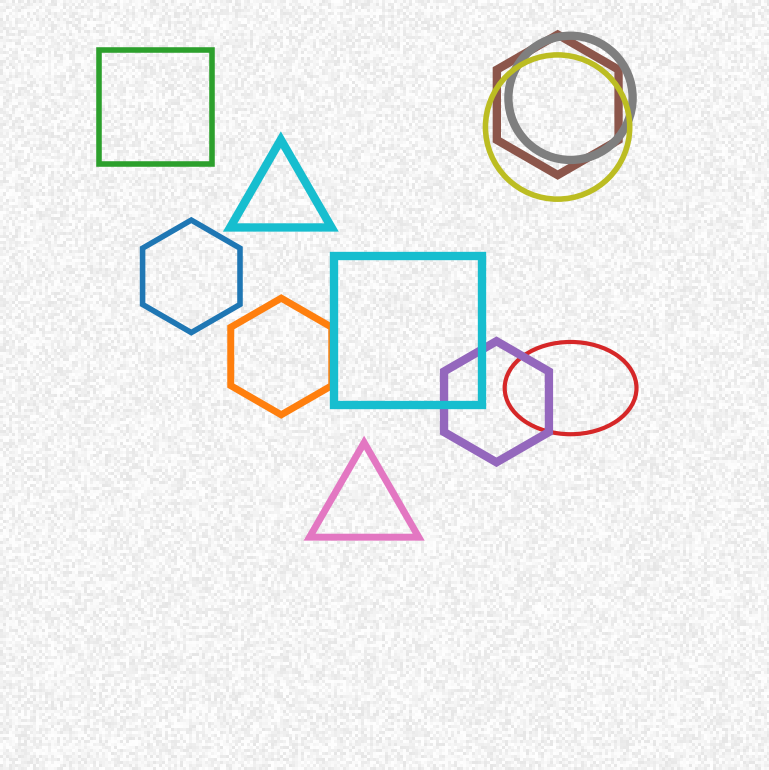[{"shape": "hexagon", "thickness": 2, "radius": 0.37, "center": [0.248, 0.641]}, {"shape": "hexagon", "thickness": 2.5, "radius": 0.38, "center": [0.365, 0.537]}, {"shape": "square", "thickness": 2, "radius": 0.37, "center": [0.202, 0.861]}, {"shape": "oval", "thickness": 1.5, "radius": 0.43, "center": [0.741, 0.496]}, {"shape": "hexagon", "thickness": 3, "radius": 0.39, "center": [0.645, 0.478]}, {"shape": "hexagon", "thickness": 3, "radius": 0.46, "center": [0.724, 0.864]}, {"shape": "triangle", "thickness": 2.5, "radius": 0.41, "center": [0.473, 0.343]}, {"shape": "circle", "thickness": 3, "radius": 0.4, "center": [0.741, 0.873]}, {"shape": "circle", "thickness": 2, "radius": 0.47, "center": [0.724, 0.835]}, {"shape": "square", "thickness": 3, "radius": 0.48, "center": [0.53, 0.571]}, {"shape": "triangle", "thickness": 3, "radius": 0.38, "center": [0.365, 0.743]}]